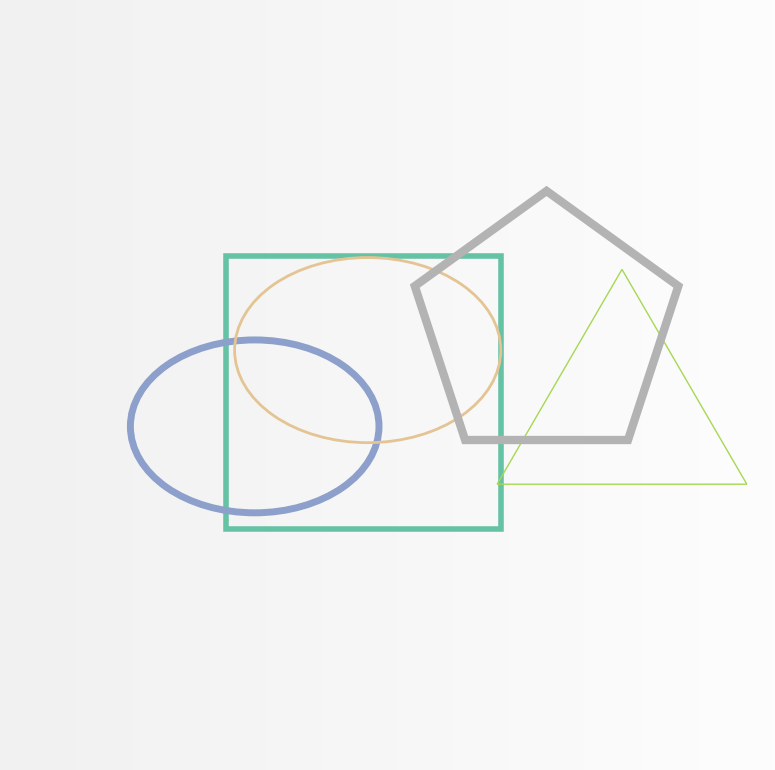[{"shape": "square", "thickness": 2, "radius": 0.89, "center": [0.469, 0.49]}, {"shape": "oval", "thickness": 2.5, "radius": 0.8, "center": [0.329, 0.446]}, {"shape": "triangle", "thickness": 0.5, "radius": 0.93, "center": [0.803, 0.464]}, {"shape": "oval", "thickness": 1, "radius": 0.86, "center": [0.474, 0.545]}, {"shape": "pentagon", "thickness": 3, "radius": 0.89, "center": [0.705, 0.573]}]